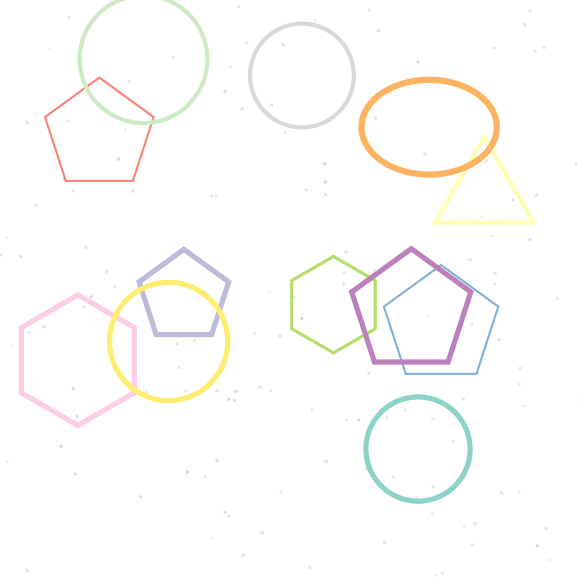[{"shape": "circle", "thickness": 2.5, "radius": 0.45, "center": [0.724, 0.222]}, {"shape": "triangle", "thickness": 2, "radius": 0.49, "center": [0.839, 0.663]}, {"shape": "pentagon", "thickness": 2.5, "radius": 0.41, "center": [0.318, 0.486]}, {"shape": "pentagon", "thickness": 1, "radius": 0.49, "center": [0.172, 0.766]}, {"shape": "pentagon", "thickness": 1, "radius": 0.52, "center": [0.764, 0.436]}, {"shape": "oval", "thickness": 3, "radius": 0.59, "center": [0.743, 0.779]}, {"shape": "hexagon", "thickness": 1.5, "radius": 0.42, "center": [0.577, 0.472]}, {"shape": "hexagon", "thickness": 2.5, "radius": 0.56, "center": [0.135, 0.375]}, {"shape": "circle", "thickness": 2, "radius": 0.45, "center": [0.523, 0.868]}, {"shape": "pentagon", "thickness": 2.5, "radius": 0.54, "center": [0.712, 0.46]}, {"shape": "circle", "thickness": 2, "radius": 0.55, "center": [0.248, 0.897]}, {"shape": "circle", "thickness": 2.5, "radius": 0.51, "center": [0.292, 0.408]}]